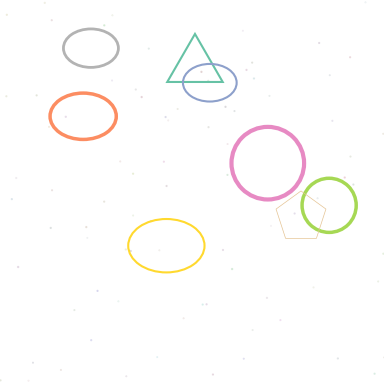[{"shape": "triangle", "thickness": 1.5, "radius": 0.42, "center": [0.506, 0.829]}, {"shape": "oval", "thickness": 2.5, "radius": 0.43, "center": [0.216, 0.698]}, {"shape": "oval", "thickness": 1.5, "radius": 0.35, "center": [0.545, 0.785]}, {"shape": "circle", "thickness": 3, "radius": 0.47, "center": [0.696, 0.576]}, {"shape": "circle", "thickness": 2.5, "radius": 0.35, "center": [0.855, 0.467]}, {"shape": "oval", "thickness": 1.5, "radius": 0.5, "center": [0.432, 0.362]}, {"shape": "pentagon", "thickness": 0.5, "radius": 0.34, "center": [0.782, 0.436]}, {"shape": "oval", "thickness": 2, "radius": 0.36, "center": [0.236, 0.875]}]